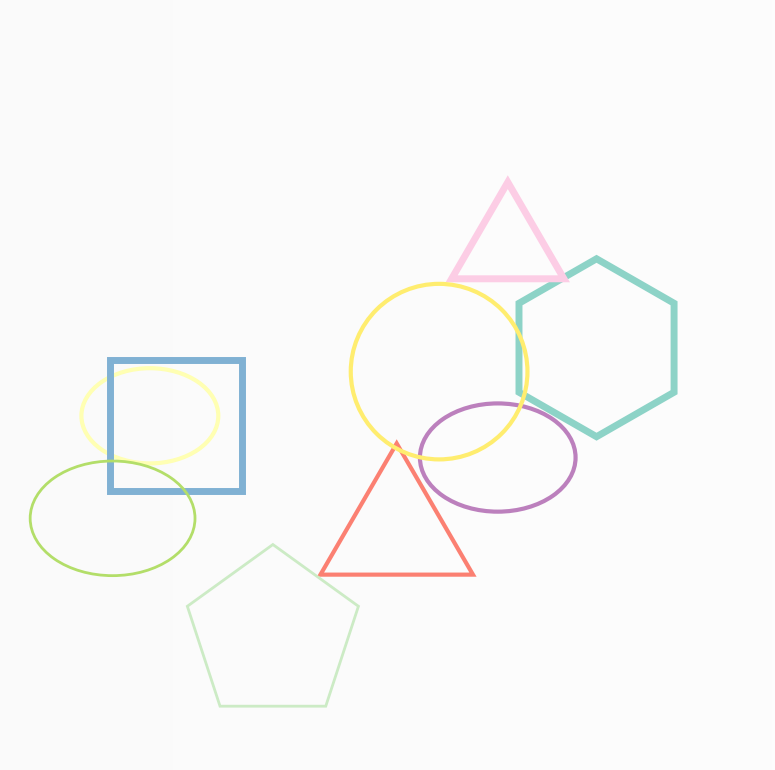[{"shape": "hexagon", "thickness": 2.5, "radius": 0.58, "center": [0.77, 0.548]}, {"shape": "oval", "thickness": 1.5, "radius": 0.44, "center": [0.193, 0.46]}, {"shape": "triangle", "thickness": 1.5, "radius": 0.57, "center": [0.512, 0.311]}, {"shape": "square", "thickness": 2.5, "radius": 0.43, "center": [0.227, 0.447]}, {"shape": "oval", "thickness": 1, "radius": 0.53, "center": [0.145, 0.327]}, {"shape": "triangle", "thickness": 2.5, "radius": 0.42, "center": [0.655, 0.68]}, {"shape": "oval", "thickness": 1.5, "radius": 0.5, "center": [0.642, 0.406]}, {"shape": "pentagon", "thickness": 1, "radius": 0.58, "center": [0.352, 0.177]}, {"shape": "circle", "thickness": 1.5, "radius": 0.57, "center": [0.567, 0.517]}]